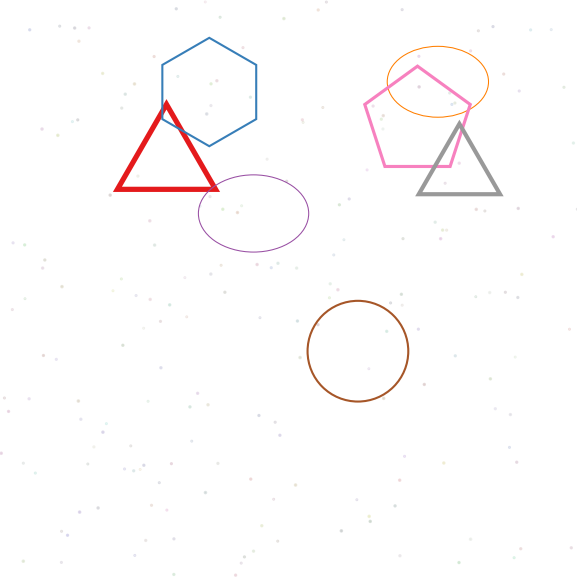[{"shape": "triangle", "thickness": 2.5, "radius": 0.49, "center": [0.288, 0.72]}, {"shape": "hexagon", "thickness": 1, "radius": 0.47, "center": [0.362, 0.84]}, {"shape": "oval", "thickness": 0.5, "radius": 0.48, "center": [0.439, 0.629]}, {"shape": "oval", "thickness": 0.5, "radius": 0.44, "center": [0.758, 0.858]}, {"shape": "circle", "thickness": 1, "radius": 0.44, "center": [0.62, 0.391]}, {"shape": "pentagon", "thickness": 1.5, "radius": 0.48, "center": [0.723, 0.789]}, {"shape": "triangle", "thickness": 2, "radius": 0.41, "center": [0.796, 0.703]}]